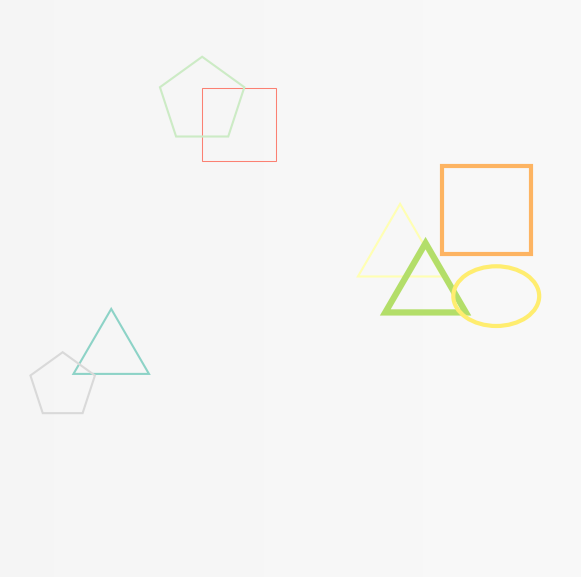[{"shape": "triangle", "thickness": 1, "radius": 0.37, "center": [0.191, 0.389]}, {"shape": "triangle", "thickness": 1, "radius": 0.42, "center": [0.688, 0.562]}, {"shape": "square", "thickness": 0.5, "radius": 0.32, "center": [0.411, 0.784]}, {"shape": "square", "thickness": 2, "radius": 0.38, "center": [0.837, 0.636]}, {"shape": "triangle", "thickness": 3, "radius": 0.4, "center": [0.732, 0.498]}, {"shape": "pentagon", "thickness": 1, "radius": 0.29, "center": [0.108, 0.331]}, {"shape": "pentagon", "thickness": 1, "radius": 0.38, "center": [0.348, 0.825]}, {"shape": "oval", "thickness": 2, "radius": 0.37, "center": [0.854, 0.486]}]